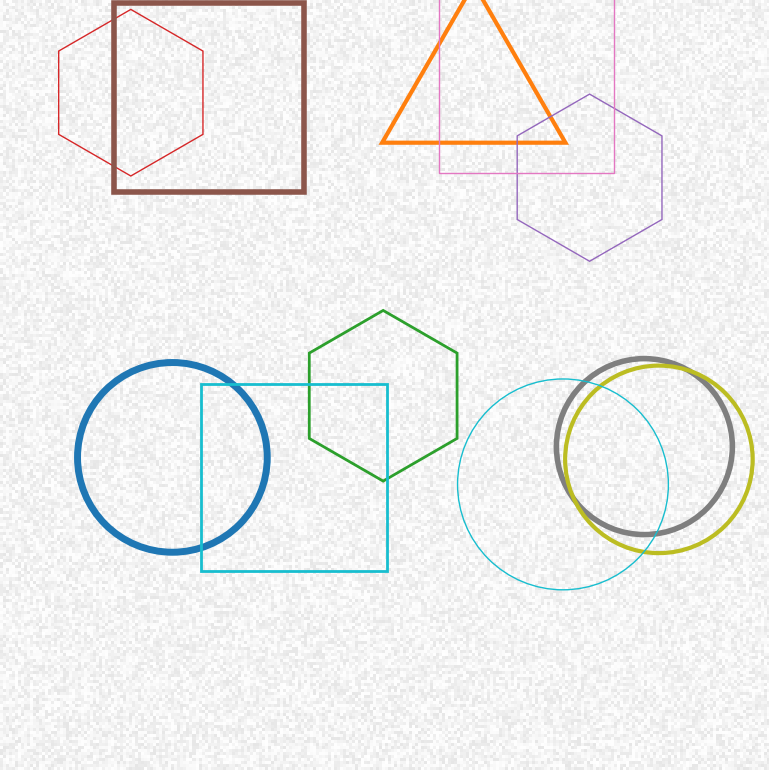[{"shape": "circle", "thickness": 2.5, "radius": 0.62, "center": [0.224, 0.406]}, {"shape": "triangle", "thickness": 1.5, "radius": 0.69, "center": [0.615, 0.883]}, {"shape": "hexagon", "thickness": 1, "radius": 0.55, "center": [0.498, 0.486]}, {"shape": "hexagon", "thickness": 0.5, "radius": 0.54, "center": [0.17, 0.88]}, {"shape": "hexagon", "thickness": 0.5, "radius": 0.54, "center": [0.766, 0.769]}, {"shape": "square", "thickness": 2, "radius": 0.61, "center": [0.272, 0.873]}, {"shape": "square", "thickness": 0.5, "radius": 0.57, "center": [0.683, 0.889]}, {"shape": "circle", "thickness": 2, "radius": 0.57, "center": [0.837, 0.42]}, {"shape": "circle", "thickness": 1.5, "radius": 0.61, "center": [0.856, 0.403]}, {"shape": "circle", "thickness": 0.5, "radius": 0.68, "center": [0.731, 0.371]}, {"shape": "square", "thickness": 1, "radius": 0.61, "center": [0.382, 0.38]}]